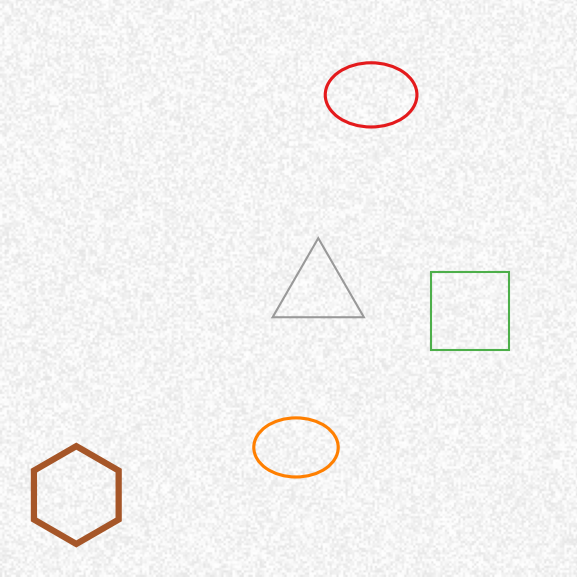[{"shape": "oval", "thickness": 1.5, "radius": 0.4, "center": [0.643, 0.835]}, {"shape": "square", "thickness": 1, "radius": 0.34, "center": [0.813, 0.461]}, {"shape": "oval", "thickness": 1.5, "radius": 0.37, "center": [0.513, 0.224]}, {"shape": "hexagon", "thickness": 3, "radius": 0.42, "center": [0.132, 0.142]}, {"shape": "triangle", "thickness": 1, "radius": 0.46, "center": [0.551, 0.495]}]